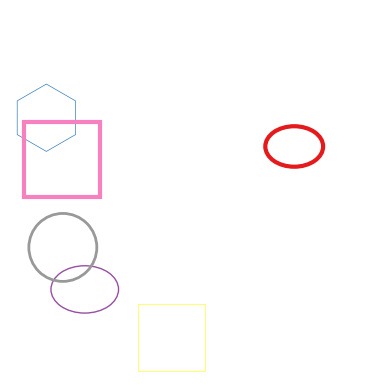[{"shape": "oval", "thickness": 3, "radius": 0.38, "center": [0.764, 0.62]}, {"shape": "hexagon", "thickness": 0.5, "radius": 0.44, "center": [0.12, 0.694]}, {"shape": "oval", "thickness": 1, "radius": 0.44, "center": [0.22, 0.248]}, {"shape": "square", "thickness": 0.5, "radius": 0.43, "center": [0.445, 0.123]}, {"shape": "square", "thickness": 3, "radius": 0.49, "center": [0.161, 0.586]}, {"shape": "circle", "thickness": 2, "radius": 0.44, "center": [0.163, 0.357]}]